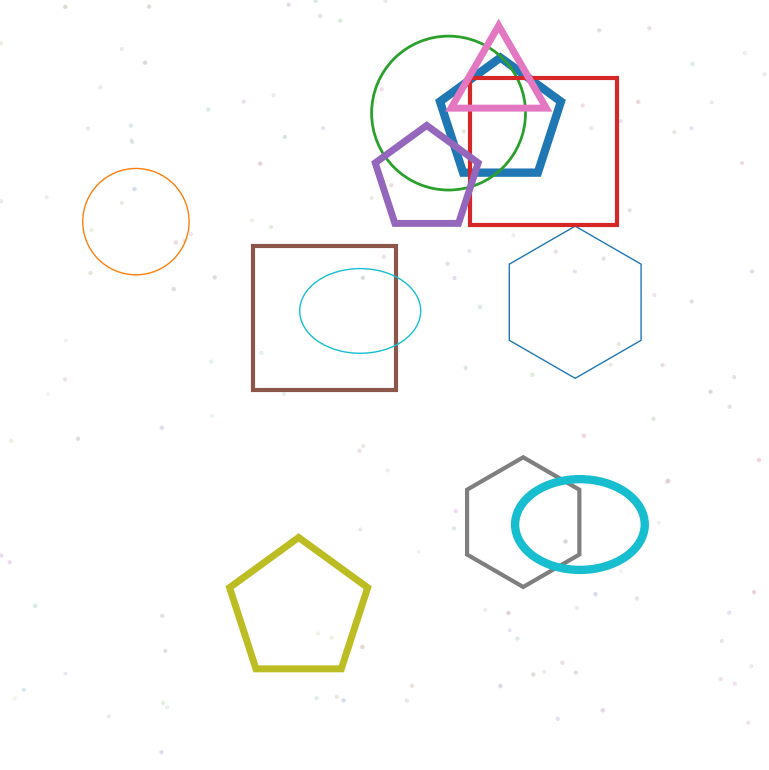[{"shape": "pentagon", "thickness": 3, "radius": 0.41, "center": [0.65, 0.843]}, {"shape": "hexagon", "thickness": 0.5, "radius": 0.49, "center": [0.747, 0.608]}, {"shape": "circle", "thickness": 0.5, "radius": 0.35, "center": [0.177, 0.712]}, {"shape": "circle", "thickness": 1, "radius": 0.5, "center": [0.583, 0.853]}, {"shape": "square", "thickness": 1.5, "radius": 0.48, "center": [0.706, 0.803]}, {"shape": "pentagon", "thickness": 2.5, "radius": 0.35, "center": [0.554, 0.767]}, {"shape": "square", "thickness": 1.5, "radius": 0.47, "center": [0.421, 0.587]}, {"shape": "triangle", "thickness": 2.5, "radius": 0.36, "center": [0.648, 0.895]}, {"shape": "hexagon", "thickness": 1.5, "radius": 0.42, "center": [0.679, 0.322]}, {"shape": "pentagon", "thickness": 2.5, "radius": 0.47, "center": [0.388, 0.208]}, {"shape": "oval", "thickness": 0.5, "radius": 0.39, "center": [0.468, 0.596]}, {"shape": "oval", "thickness": 3, "radius": 0.42, "center": [0.753, 0.319]}]